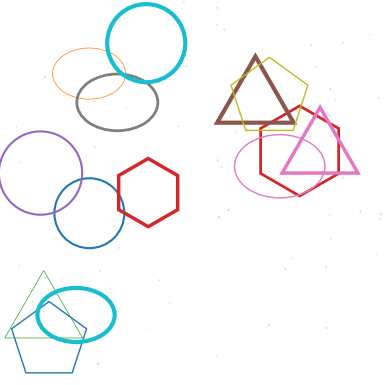[{"shape": "circle", "thickness": 1.5, "radius": 0.45, "center": [0.232, 0.446]}, {"shape": "pentagon", "thickness": 1, "radius": 0.51, "center": [0.127, 0.114]}, {"shape": "oval", "thickness": 0.5, "radius": 0.47, "center": [0.232, 0.809]}, {"shape": "triangle", "thickness": 0.5, "radius": 0.58, "center": [0.113, 0.181]}, {"shape": "hexagon", "thickness": 2.5, "radius": 0.44, "center": [0.385, 0.5]}, {"shape": "hexagon", "thickness": 2, "radius": 0.59, "center": [0.778, 0.608]}, {"shape": "circle", "thickness": 1.5, "radius": 0.54, "center": [0.105, 0.55]}, {"shape": "triangle", "thickness": 3, "radius": 0.57, "center": [0.663, 0.739]}, {"shape": "oval", "thickness": 1, "radius": 0.59, "center": [0.727, 0.568]}, {"shape": "triangle", "thickness": 2.5, "radius": 0.57, "center": [0.831, 0.607]}, {"shape": "oval", "thickness": 2, "radius": 0.53, "center": [0.305, 0.734]}, {"shape": "pentagon", "thickness": 1, "radius": 0.52, "center": [0.7, 0.746]}, {"shape": "circle", "thickness": 3, "radius": 0.51, "center": [0.38, 0.888]}, {"shape": "oval", "thickness": 3, "radius": 0.5, "center": [0.198, 0.182]}]